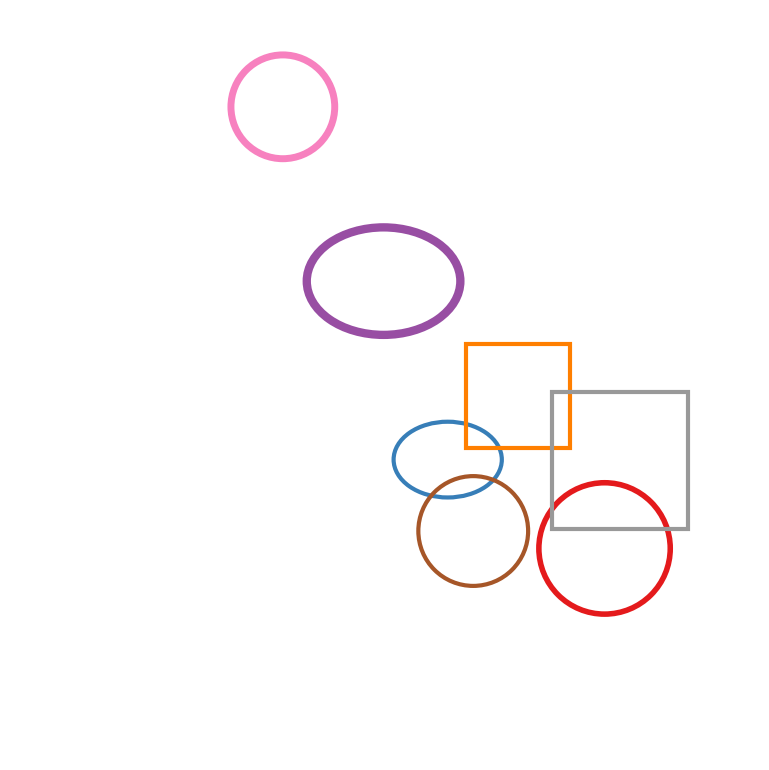[{"shape": "circle", "thickness": 2, "radius": 0.43, "center": [0.785, 0.288]}, {"shape": "oval", "thickness": 1.5, "radius": 0.35, "center": [0.581, 0.403]}, {"shape": "oval", "thickness": 3, "radius": 0.5, "center": [0.498, 0.635]}, {"shape": "square", "thickness": 1.5, "radius": 0.34, "center": [0.672, 0.486]}, {"shape": "circle", "thickness": 1.5, "radius": 0.36, "center": [0.615, 0.31]}, {"shape": "circle", "thickness": 2.5, "radius": 0.34, "center": [0.367, 0.861]}, {"shape": "square", "thickness": 1.5, "radius": 0.44, "center": [0.805, 0.402]}]